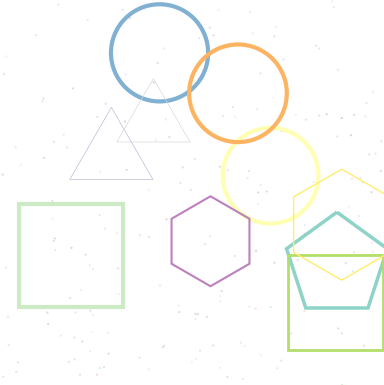[{"shape": "pentagon", "thickness": 2.5, "radius": 0.69, "center": [0.875, 0.311]}, {"shape": "circle", "thickness": 3, "radius": 0.62, "center": [0.703, 0.544]}, {"shape": "triangle", "thickness": 0.5, "radius": 0.62, "center": [0.289, 0.596]}, {"shape": "circle", "thickness": 3, "radius": 0.63, "center": [0.414, 0.863]}, {"shape": "circle", "thickness": 3, "radius": 0.63, "center": [0.618, 0.758]}, {"shape": "square", "thickness": 2, "radius": 0.62, "center": [0.872, 0.214]}, {"shape": "triangle", "thickness": 0.5, "radius": 0.55, "center": [0.398, 0.686]}, {"shape": "hexagon", "thickness": 1.5, "radius": 0.58, "center": [0.547, 0.373]}, {"shape": "square", "thickness": 3, "radius": 0.67, "center": [0.184, 0.336]}, {"shape": "hexagon", "thickness": 1, "radius": 0.72, "center": [0.887, 0.417]}]